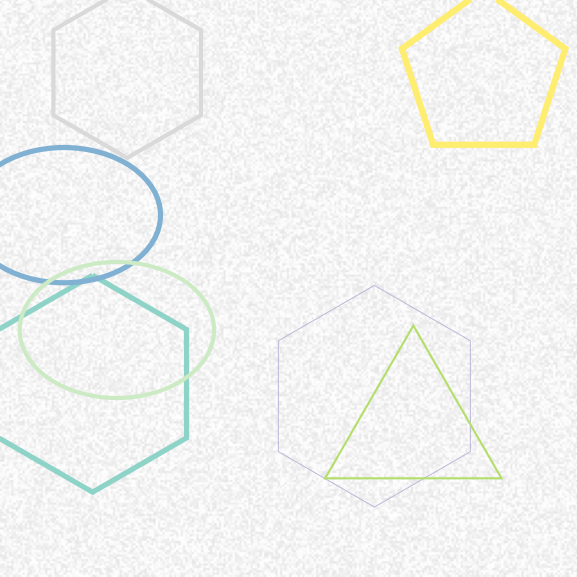[{"shape": "hexagon", "thickness": 2.5, "radius": 0.94, "center": [0.16, 0.335]}, {"shape": "hexagon", "thickness": 0.5, "radius": 0.96, "center": [0.648, 0.313]}, {"shape": "oval", "thickness": 2.5, "radius": 0.84, "center": [0.111, 0.627]}, {"shape": "triangle", "thickness": 1, "radius": 0.88, "center": [0.716, 0.259]}, {"shape": "hexagon", "thickness": 2, "radius": 0.74, "center": [0.22, 0.873]}, {"shape": "oval", "thickness": 2, "radius": 0.84, "center": [0.202, 0.428]}, {"shape": "pentagon", "thickness": 3, "radius": 0.74, "center": [0.838, 0.869]}]